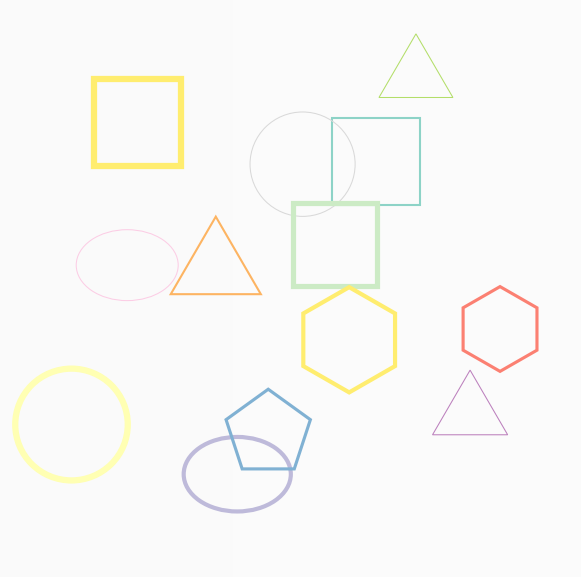[{"shape": "square", "thickness": 1, "radius": 0.38, "center": [0.647, 0.72]}, {"shape": "circle", "thickness": 3, "radius": 0.48, "center": [0.123, 0.264]}, {"shape": "oval", "thickness": 2, "radius": 0.46, "center": [0.408, 0.178]}, {"shape": "hexagon", "thickness": 1.5, "radius": 0.37, "center": [0.86, 0.429]}, {"shape": "pentagon", "thickness": 1.5, "radius": 0.38, "center": [0.461, 0.249]}, {"shape": "triangle", "thickness": 1, "radius": 0.45, "center": [0.371, 0.534]}, {"shape": "triangle", "thickness": 0.5, "radius": 0.37, "center": [0.716, 0.867]}, {"shape": "oval", "thickness": 0.5, "radius": 0.44, "center": [0.219, 0.54]}, {"shape": "circle", "thickness": 0.5, "radius": 0.45, "center": [0.521, 0.715]}, {"shape": "triangle", "thickness": 0.5, "radius": 0.37, "center": [0.809, 0.284]}, {"shape": "square", "thickness": 2.5, "radius": 0.36, "center": [0.577, 0.576]}, {"shape": "hexagon", "thickness": 2, "radius": 0.46, "center": [0.601, 0.411]}, {"shape": "square", "thickness": 3, "radius": 0.38, "center": [0.237, 0.787]}]